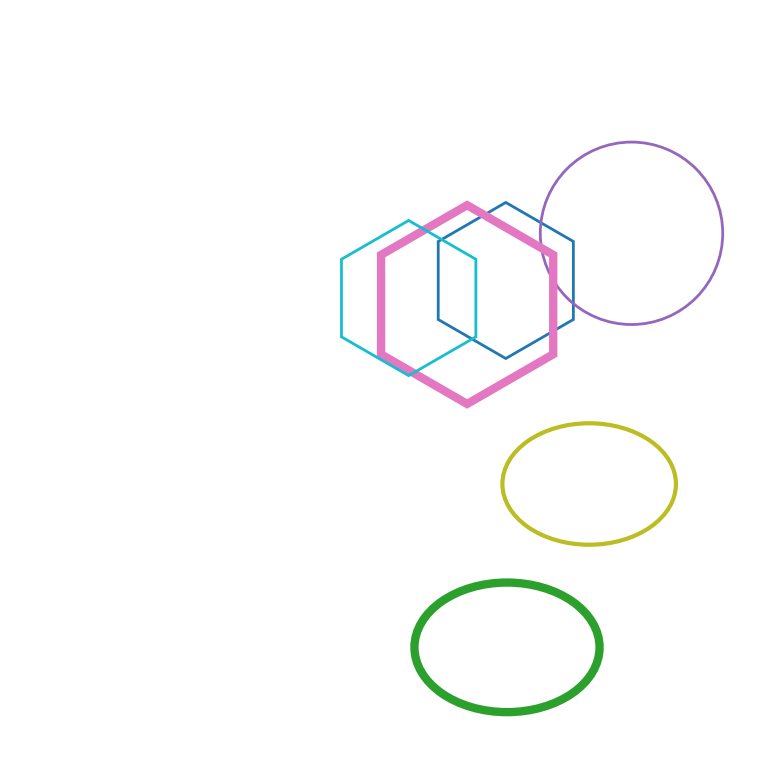[{"shape": "hexagon", "thickness": 1, "radius": 0.51, "center": [0.657, 0.636]}, {"shape": "oval", "thickness": 3, "radius": 0.6, "center": [0.658, 0.159]}, {"shape": "circle", "thickness": 1, "radius": 0.59, "center": [0.82, 0.697]}, {"shape": "hexagon", "thickness": 3, "radius": 0.65, "center": [0.607, 0.604]}, {"shape": "oval", "thickness": 1.5, "radius": 0.56, "center": [0.765, 0.371]}, {"shape": "hexagon", "thickness": 1, "radius": 0.5, "center": [0.531, 0.613]}]